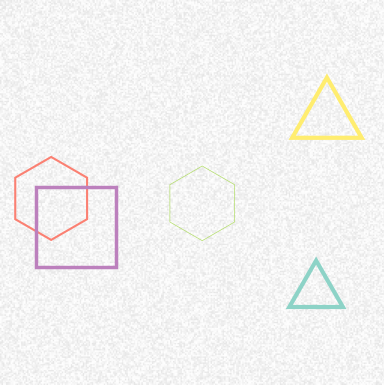[{"shape": "triangle", "thickness": 3, "radius": 0.4, "center": [0.821, 0.243]}, {"shape": "hexagon", "thickness": 1.5, "radius": 0.54, "center": [0.133, 0.485]}, {"shape": "hexagon", "thickness": 0.5, "radius": 0.48, "center": [0.525, 0.472]}, {"shape": "square", "thickness": 2.5, "radius": 0.52, "center": [0.197, 0.41]}, {"shape": "triangle", "thickness": 3, "radius": 0.52, "center": [0.849, 0.694]}]